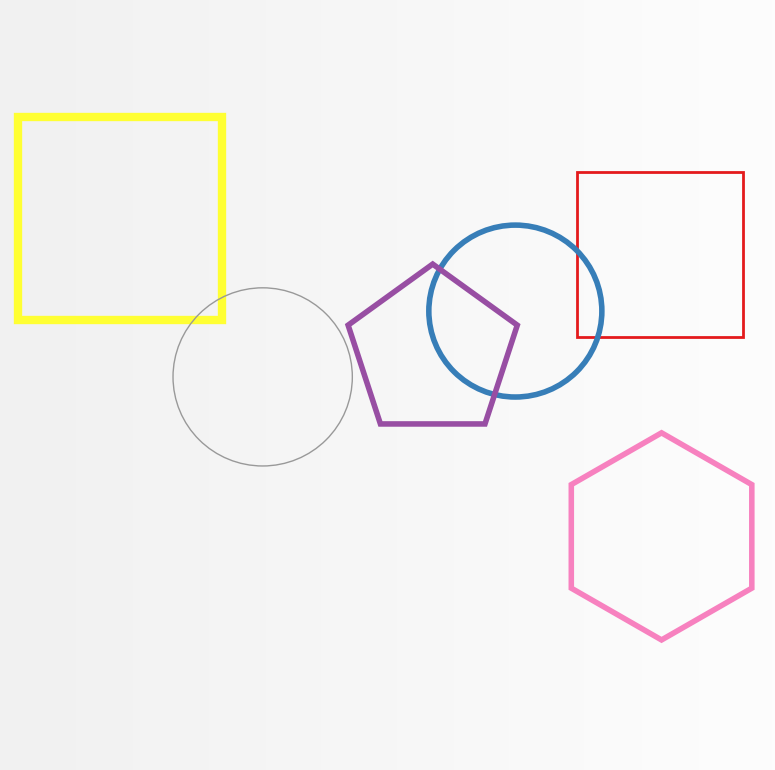[{"shape": "square", "thickness": 1, "radius": 0.54, "center": [0.851, 0.669]}, {"shape": "circle", "thickness": 2, "radius": 0.56, "center": [0.665, 0.596]}, {"shape": "pentagon", "thickness": 2, "radius": 0.57, "center": [0.558, 0.542]}, {"shape": "square", "thickness": 3, "radius": 0.66, "center": [0.155, 0.716]}, {"shape": "hexagon", "thickness": 2, "radius": 0.67, "center": [0.854, 0.303]}, {"shape": "circle", "thickness": 0.5, "radius": 0.58, "center": [0.339, 0.511]}]